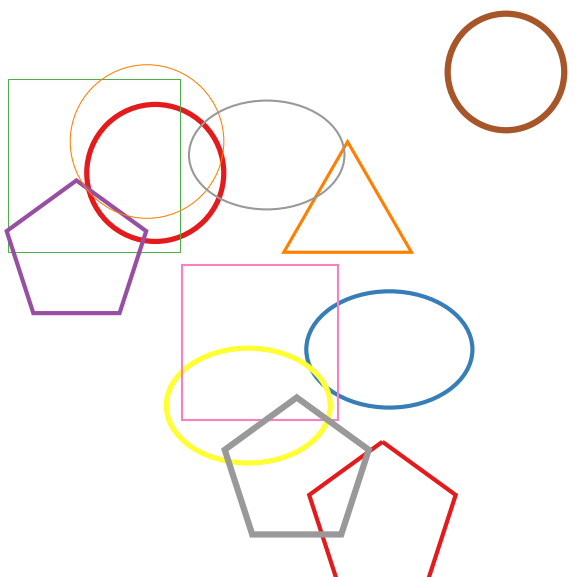[{"shape": "circle", "thickness": 2.5, "radius": 0.59, "center": [0.269, 0.7]}, {"shape": "pentagon", "thickness": 2, "radius": 0.67, "center": [0.662, 0.101]}, {"shape": "oval", "thickness": 2, "radius": 0.72, "center": [0.674, 0.394]}, {"shape": "square", "thickness": 0.5, "radius": 0.75, "center": [0.163, 0.713]}, {"shape": "pentagon", "thickness": 2, "radius": 0.64, "center": [0.132, 0.56]}, {"shape": "triangle", "thickness": 1.5, "radius": 0.64, "center": [0.602, 0.626]}, {"shape": "circle", "thickness": 0.5, "radius": 0.66, "center": [0.255, 0.754]}, {"shape": "oval", "thickness": 2.5, "radius": 0.71, "center": [0.43, 0.297]}, {"shape": "circle", "thickness": 3, "radius": 0.5, "center": [0.876, 0.875]}, {"shape": "square", "thickness": 1, "radius": 0.67, "center": [0.45, 0.406]}, {"shape": "pentagon", "thickness": 3, "radius": 0.66, "center": [0.514, 0.18]}, {"shape": "oval", "thickness": 1, "radius": 0.67, "center": [0.462, 0.731]}]